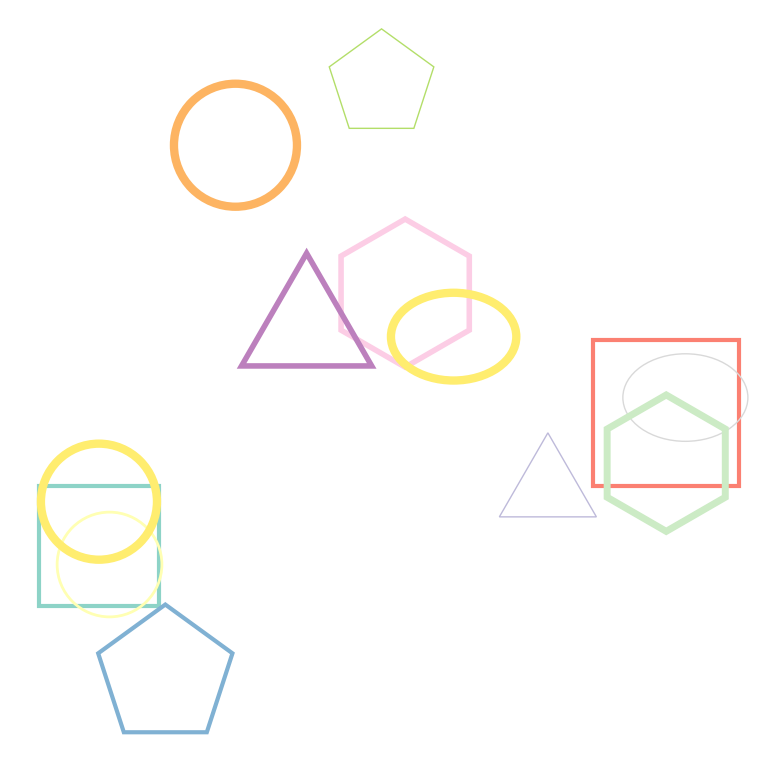[{"shape": "square", "thickness": 1.5, "radius": 0.39, "center": [0.129, 0.291]}, {"shape": "circle", "thickness": 1, "radius": 0.34, "center": [0.142, 0.267]}, {"shape": "triangle", "thickness": 0.5, "radius": 0.36, "center": [0.712, 0.365]}, {"shape": "square", "thickness": 1.5, "radius": 0.47, "center": [0.865, 0.464]}, {"shape": "pentagon", "thickness": 1.5, "radius": 0.46, "center": [0.215, 0.123]}, {"shape": "circle", "thickness": 3, "radius": 0.4, "center": [0.306, 0.811]}, {"shape": "pentagon", "thickness": 0.5, "radius": 0.36, "center": [0.496, 0.891]}, {"shape": "hexagon", "thickness": 2, "radius": 0.48, "center": [0.526, 0.619]}, {"shape": "oval", "thickness": 0.5, "radius": 0.41, "center": [0.89, 0.484]}, {"shape": "triangle", "thickness": 2, "radius": 0.49, "center": [0.398, 0.574]}, {"shape": "hexagon", "thickness": 2.5, "radius": 0.44, "center": [0.865, 0.399]}, {"shape": "circle", "thickness": 3, "radius": 0.38, "center": [0.129, 0.348]}, {"shape": "oval", "thickness": 3, "radius": 0.41, "center": [0.589, 0.563]}]